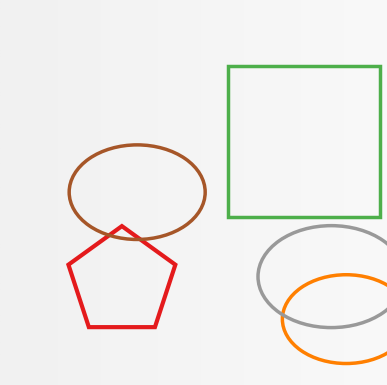[{"shape": "pentagon", "thickness": 3, "radius": 0.73, "center": [0.315, 0.268]}, {"shape": "square", "thickness": 2.5, "radius": 0.98, "center": [0.784, 0.633]}, {"shape": "oval", "thickness": 2.5, "radius": 0.82, "center": [0.893, 0.171]}, {"shape": "oval", "thickness": 2.5, "radius": 0.88, "center": [0.354, 0.501]}, {"shape": "oval", "thickness": 2.5, "radius": 0.95, "center": [0.855, 0.281]}]